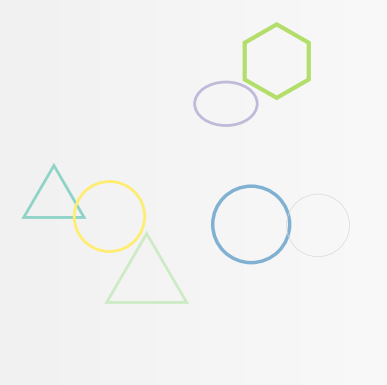[{"shape": "triangle", "thickness": 2, "radius": 0.45, "center": [0.139, 0.48]}, {"shape": "oval", "thickness": 2, "radius": 0.4, "center": [0.583, 0.73]}, {"shape": "circle", "thickness": 2.5, "radius": 0.5, "center": [0.648, 0.417]}, {"shape": "hexagon", "thickness": 3, "radius": 0.48, "center": [0.714, 0.841]}, {"shape": "circle", "thickness": 0.5, "radius": 0.41, "center": [0.821, 0.415]}, {"shape": "triangle", "thickness": 2, "radius": 0.6, "center": [0.378, 0.274]}, {"shape": "circle", "thickness": 2, "radius": 0.45, "center": [0.282, 0.438]}]